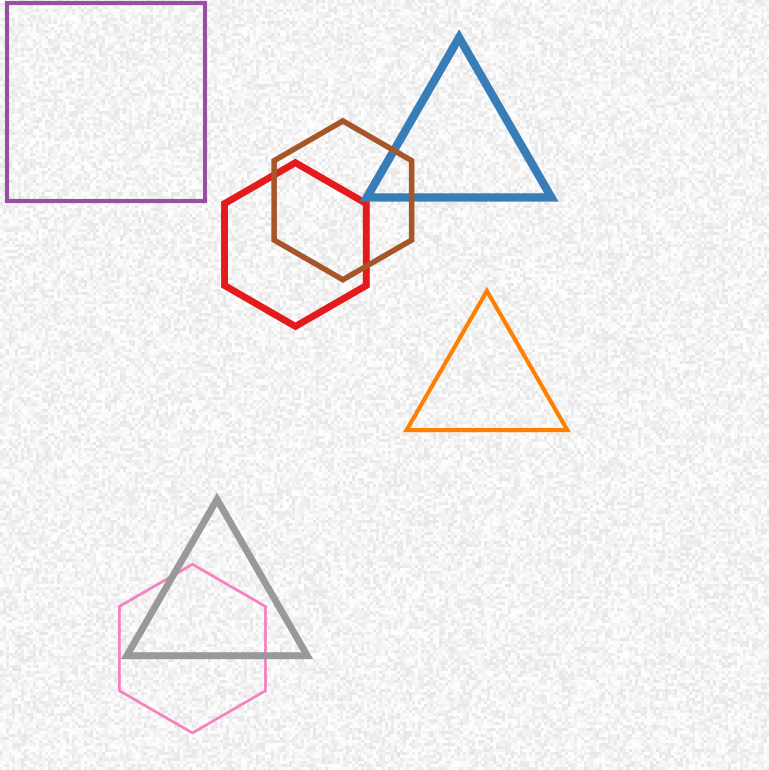[{"shape": "hexagon", "thickness": 2.5, "radius": 0.53, "center": [0.384, 0.682]}, {"shape": "triangle", "thickness": 3, "radius": 0.69, "center": [0.596, 0.813]}, {"shape": "square", "thickness": 1.5, "radius": 0.64, "center": [0.137, 0.867]}, {"shape": "triangle", "thickness": 1.5, "radius": 0.6, "center": [0.632, 0.502]}, {"shape": "hexagon", "thickness": 2, "radius": 0.52, "center": [0.445, 0.74]}, {"shape": "hexagon", "thickness": 1, "radius": 0.55, "center": [0.25, 0.158]}, {"shape": "triangle", "thickness": 2.5, "radius": 0.68, "center": [0.282, 0.216]}]